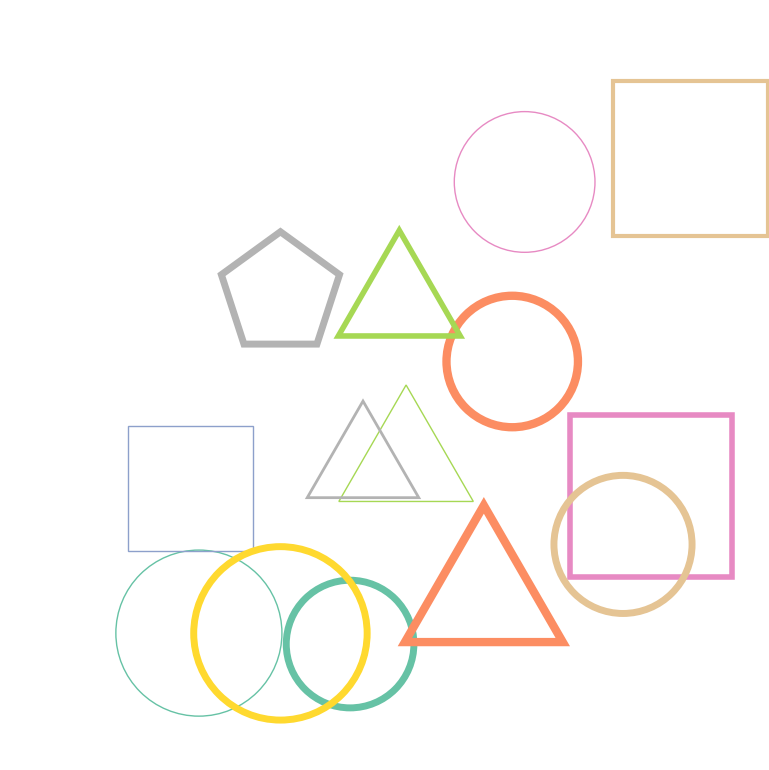[{"shape": "circle", "thickness": 2.5, "radius": 0.41, "center": [0.455, 0.164]}, {"shape": "circle", "thickness": 0.5, "radius": 0.54, "center": [0.258, 0.178]}, {"shape": "circle", "thickness": 3, "radius": 0.43, "center": [0.665, 0.531]}, {"shape": "triangle", "thickness": 3, "radius": 0.59, "center": [0.628, 0.225]}, {"shape": "square", "thickness": 0.5, "radius": 0.41, "center": [0.247, 0.366]}, {"shape": "square", "thickness": 2, "radius": 0.53, "center": [0.846, 0.356]}, {"shape": "circle", "thickness": 0.5, "radius": 0.46, "center": [0.681, 0.764]}, {"shape": "triangle", "thickness": 2, "radius": 0.46, "center": [0.519, 0.609]}, {"shape": "triangle", "thickness": 0.5, "radius": 0.5, "center": [0.527, 0.399]}, {"shape": "circle", "thickness": 2.5, "radius": 0.56, "center": [0.364, 0.177]}, {"shape": "circle", "thickness": 2.5, "radius": 0.45, "center": [0.809, 0.293]}, {"shape": "square", "thickness": 1.5, "radius": 0.5, "center": [0.897, 0.794]}, {"shape": "pentagon", "thickness": 2.5, "radius": 0.4, "center": [0.364, 0.618]}, {"shape": "triangle", "thickness": 1, "radius": 0.42, "center": [0.471, 0.395]}]